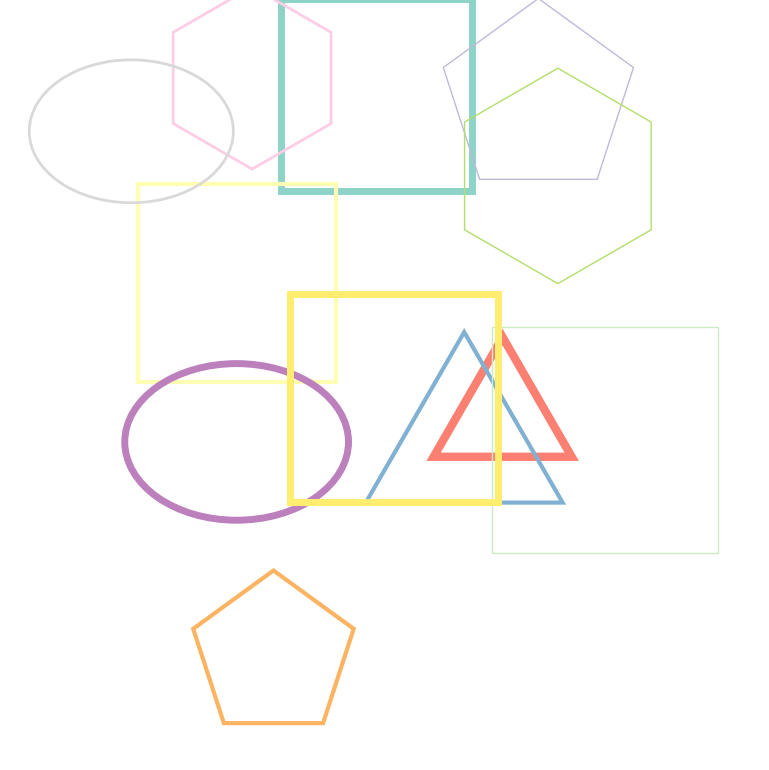[{"shape": "square", "thickness": 2.5, "radius": 0.62, "center": [0.489, 0.876]}, {"shape": "square", "thickness": 1.5, "radius": 0.64, "center": [0.308, 0.633]}, {"shape": "pentagon", "thickness": 0.5, "radius": 0.65, "center": [0.699, 0.872]}, {"shape": "triangle", "thickness": 3, "radius": 0.52, "center": [0.653, 0.459]}, {"shape": "triangle", "thickness": 1.5, "radius": 0.74, "center": [0.603, 0.421]}, {"shape": "pentagon", "thickness": 1.5, "radius": 0.55, "center": [0.355, 0.149]}, {"shape": "hexagon", "thickness": 0.5, "radius": 0.7, "center": [0.724, 0.772]}, {"shape": "hexagon", "thickness": 1, "radius": 0.59, "center": [0.327, 0.899]}, {"shape": "oval", "thickness": 1, "radius": 0.66, "center": [0.171, 0.829]}, {"shape": "oval", "thickness": 2.5, "radius": 0.73, "center": [0.307, 0.426]}, {"shape": "square", "thickness": 0.5, "radius": 0.73, "center": [0.786, 0.429]}, {"shape": "square", "thickness": 2.5, "radius": 0.68, "center": [0.512, 0.483]}]